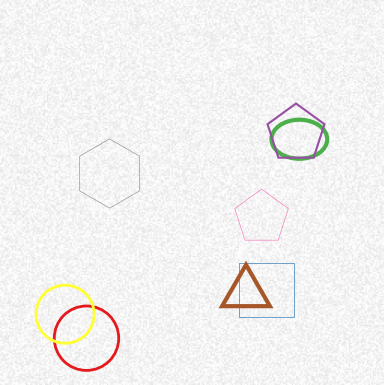[{"shape": "circle", "thickness": 2, "radius": 0.42, "center": [0.225, 0.122]}, {"shape": "square", "thickness": 0.5, "radius": 0.35, "center": [0.693, 0.247]}, {"shape": "oval", "thickness": 3, "radius": 0.36, "center": [0.777, 0.638]}, {"shape": "pentagon", "thickness": 1.5, "radius": 0.39, "center": [0.769, 0.653]}, {"shape": "circle", "thickness": 2, "radius": 0.38, "center": [0.169, 0.184]}, {"shape": "triangle", "thickness": 3, "radius": 0.36, "center": [0.639, 0.241]}, {"shape": "pentagon", "thickness": 0.5, "radius": 0.37, "center": [0.679, 0.435]}, {"shape": "hexagon", "thickness": 0.5, "radius": 0.45, "center": [0.285, 0.549]}]